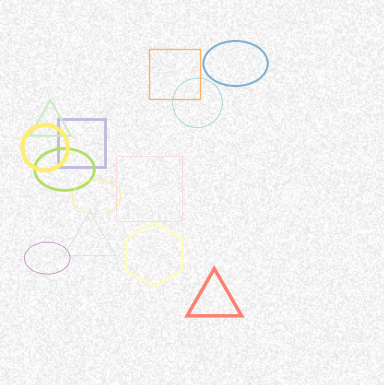[{"shape": "circle", "thickness": 0.5, "radius": 0.32, "center": [0.513, 0.733]}, {"shape": "hexagon", "thickness": 1.5, "radius": 0.42, "center": [0.4, 0.339]}, {"shape": "square", "thickness": 2, "radius": 0.31, "center": [0.212, 0.629]}, {"shape": "triangle", "thickness": 2.5, "radius": 0.41, "center": [0.557, 0.22]}, {"shape": "oval", "thickness": 1.5, "radius": 0.42, "center": [0.612, 0.835]}, {"shape": "square", "thickness": 1, "radius": 0.33, "center": [0.453, 0.807]}, {"shape": "oval", "thickness": 2, "radius": 0.39, "center": [0.168, 0.56]}, {"shape": "square", "thickness": 0.5, "radius": 0.42, "center": [0.387, 0.51]}, {"shape": "triangle", "thickness": 0.5, "radius": 0.39, "center": [0.233, 0.374]}, {"shape": "oval", "thickness": 0.5, "radius": 0.3, "center": [0.123, 0.33]}, {"shape": "triangle", "thickness": 1.5, "radius": 0.31, "center": [0.131, 0.678]}, {"shape": "oval", "thickness": 0.5, "radius": 0.32, "center": [0.251, 0.489]}, {"shape": "circle", "thickness": 3, "radius": 0.29, "center": [0.117, 0.616]}]